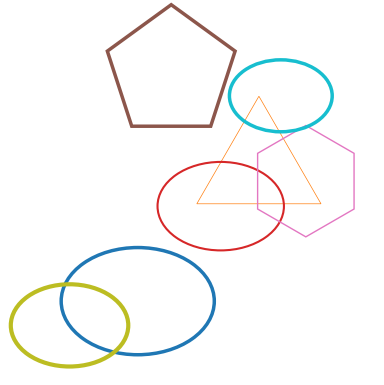[{"shape": "oval", "thickness": 2.5, "radius": 0.99, "center": [0.358, 0.218]}, {"shape": "triangle", "thickness": 0.5, "radius": 0.93, "center": [0.672, 0.564]}, {"shape": "oval", "thickness": 1.5, "radius": 0.82, "center": [0.573, 0.465]}, {"shape": "pentagon", "thickness": 2.5, "radius": 0.87, "center": [0.445, 0.813]}, {"shape": "hexagon", "thickness": 1, "radius": 0.72, "center": [0.794, 0.529]}, {"shape": "oval", "thickness": 3, "radius": 0.76, "center": [0.181, 0.155]}, {"shape": "oval", "thickness": 2.5, "radius": 0.67, "center": [0.729, 0.751]}]